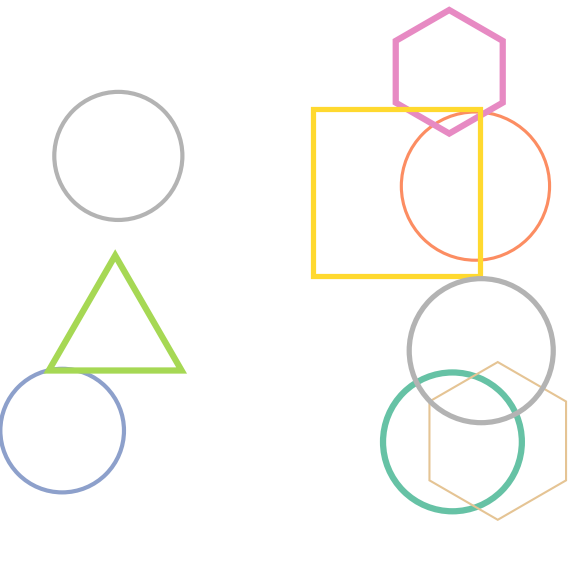[{"shape": "circle", "thickness": 3, "radius": 0.6, "center": [0.783, 0.234]}, {"shape": "circle", "thickness": 1.5, "radius": 0.64, "center": [0.823, 0.677]}, {"shape": "circle", "thickness": 2, "radius": 0.54, "center": [0.108, 0.254]}, {"shape": "hexagon", "thickness": 3, "radius": 0.53, "center": [0.778, 0.875]}, {"shape": "triangle", "thickness": 3, "radius": 0.66, "center": [0.199, 0.424]}, {"shape": "square", "thickness": 2.5, "radius": 0.72, "center": [0.687, 0.666]}, {"shape": "hexagon", "thickness": 1, "radius": 0.68, "center": [0.862, 0.236]}, {"shape": "circle", "thickness": 2.5, "radius": 0.62, "center": [0.833, 0.392]}, {"shape": "circle", "thickness": 2, "radius": 0.55, "center": [0.205, 0.729]}]